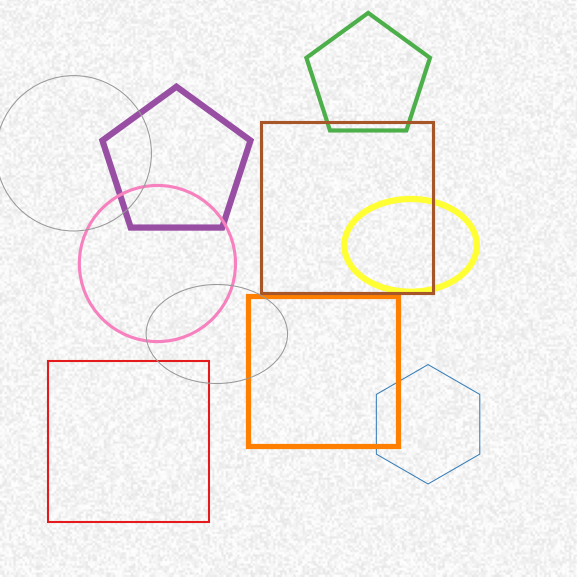[{"shape": "square", "thickness": 1, "radius": 0.7, "center": [0.222, 0.235]}, {"shape": "hexagon", "thickness": 0.5, "radius": 0.52, "center": [0.741, 0.264]}, {"shape": "pentagon", "thickness": 2, "radius": 0.56, "center": [0.638, 0.864]}, {"shape": "pentagon", "thickness": 3, "radius": 0.67, "center": [0.306, 0.714]}, {"shape": "square", "thickness": 2.5, "radius": 0.65, "center": [0.56, 0.357]}, {"shape": "oval", "thickness": 3, "radius": 0.57, "center": [0.711, 0.574]}, {"shape": "square", "thickness": 1.5, "radius": 0.74, "center": [0.601, 0.64]}, {"shape": "circle", "thickness": 1.5, "radius": 0.68, "center": [0.273, 0.543]}, {"shape": "oval", "thickness": 0.5, "radius": 0.61, "center": [0.375, 0.421]}, {"shape": "circle", "thickness": 0.5, "radius": 0.67, "center": [0.128, 0.734]}]